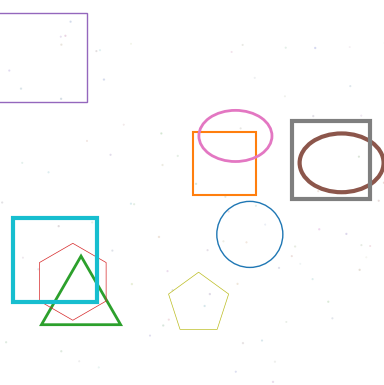[{"shape": "circle", "thickness": 1, "radius": 0.43, "center": [0.649, 0.391]}, {"shape": "square", "thickness": 1.5, "radius": 0.41, "center": [0.583, 0.575]}, {"shape": "triangle", "thickness": 2, "radius": 0.59, "center": [0.21, 0.216]}, {"shape": "hexagon", "thickness": 0.5, "radius": 0.5, "center": [0.189, 0.268]}, {"shape": "square", "thickness": 1, "radius": 0.58, "center": [0.11, 0.85]}, {"shape": "oval", "thickness": 3, "radius": 0.55, "center": [0.887, 0.577]}, {"shape": "oval", "thickness": 2, "radius": 0.47, "center": [0.612, 0.647]}, {"shape": "square", "thickness": 3, "radius": 0.5, "center": [0.86, 0.585]}, {"shape": "pentagon", "thickness": 0.5, "radius": 0.41, "center": [0.516, 0.211]}, {"shape": "square", "thickness": 3, "radius": 0.54, "center": [0.143, 0.324]}]